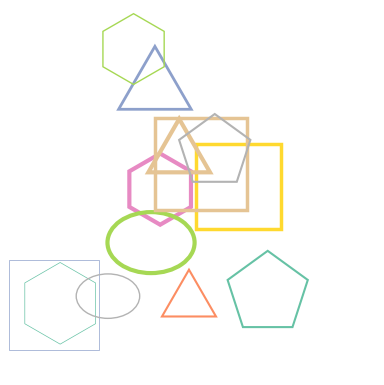[{"shape": "pentagon", "thickness": 1.5, "radius": 0.55, "center": [0.695, 0.239]}, {"shape": "hexagon", "thickness": 0.5, "radius": 0.53, "center": [0.156, 0.212]}, {"shape": "triangle", "thickness": 1.5, "radius": 0.4, "center": [0.491, 0.218]}, {"shape": "square", "thickness": 0.5, "radius": 0.59, "center": [0.14, 0.208]}, {"shape": "triangle", "thickness": 2, "radius": 0.54, "center": [0.402, 0.771]}, {"shape": "hexagon", "thickness": 3, "radius": 0.46, "center": [0.416, 0.509]}, {"shape": "oval", "thickness": 3, "radius": 0.57, "center": [0.392, 0.37]}, {"shape": "hexagon", "thickness": 1, "radius": 0.46, "center": [0.347, 0.873]}, {"shape": "square", "thickness": 2.5, "radius": 0.55, "center": [0.619, 0.515]}, {"shape": "square", "thickness": 2.5, "radius": 0.6, "center": [0.522, 0.574]}, {"shape": "triangle", "thickness": 3, "radius": 0.46, "center": [0.465, 0.599]}, {"shape": "oval", "thickness": 1, "radius": 0.41, "center": [0.28, 0.231]}, {"shape": "pentagon", "thickness": 1.5, "radius": 0.49, "center": [0.558, 0.607]}]